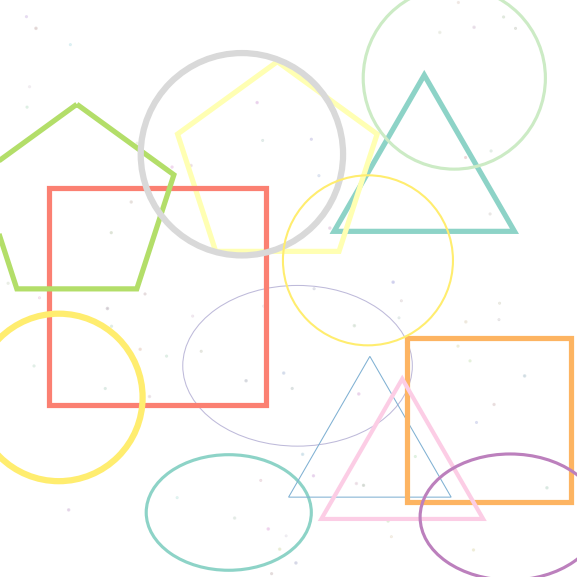[{"shape": "oval", "thickness": 1.5, "radius": 0.71, "center": [0.396, 0.112]}, {"shape": "triangle", "thickness": 2.5, "radius": 0.9, "center": [0.735, 0.689]}, {"shape": "pentagon", "thickness": 2.5, "radius": 0.91, "center": [0.48, 0.711]}, {"shape": "oval", "thickness": 0.5, "radius": 0.99, "center": [0.515, 0.366]}, {"shape": "square", "thickness": 2.5, "radius": 0.94, "center": [0.273, 0.486]}, {"shape": "triangle", "thickness": 0.5, "radius": 0.81, "center": [0.64, 0.22]}, {"shape": "square", "thickness": 2.5, "radius": 0.71, "center": [0.847, 0.271]}, {"shape": "pentagon", "thickness": 2.5, "radius": 0.88, "center": [0.133, 0.642]}, {"shape": "triangle", "thickness": 2, "radius": 0.81, "center": [0.697, 0.181]}, {"shape": "circle", "thickness": 3, "radius": 0.88, "center": [0.419, 0.732]}, {"shape": "oval", "thickness": 1.5, "radius": 0.78, "center": [0.883, 0.104]}, {"shape": "circle", "thickness": 1.5, "radius": 0.79, "center": [0.787, 0.864]}, {"shape": "circle", "thickness": 1, "radius": 0.74, "center": [0.637, 0.548]}, {"shape": "circle", "thickness": 3, "radius": 0.73, "center": [0.102, 0.311]}]